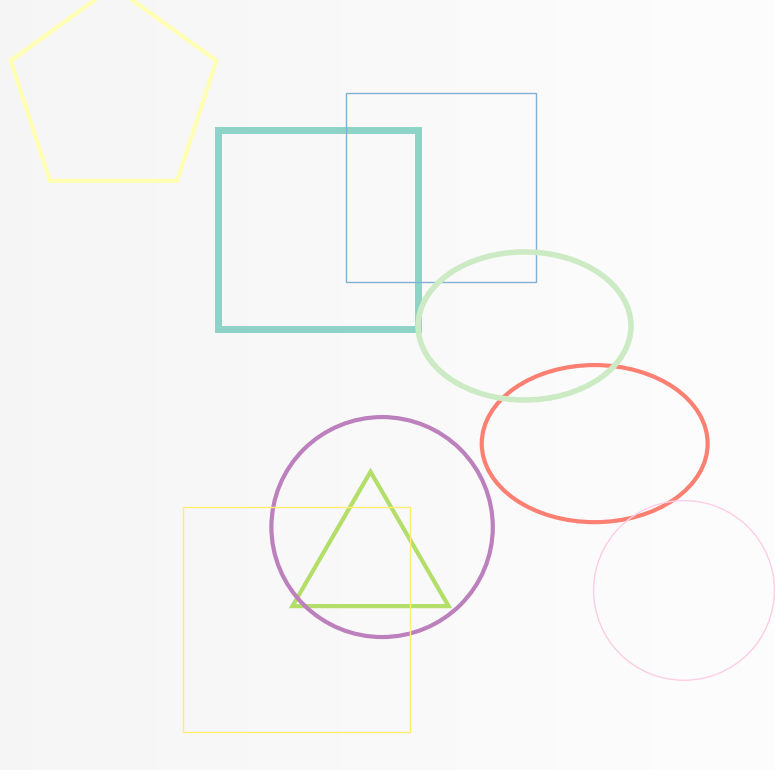[{"shape": "square", "thickness": 2.5, "radius": 0.65, "center": [0.41, 0.702]}, {"shape": "pentagon", "thickness": 1.5, "radius": 0.7, "center": [0.147, 0.878]}, {"shape": "oval", "thickness": 1.5, "radius": 0.73, "center": [0.767, 0.424]}, {"shape": "square", "thickness": 0.5, "radius": 0.61, "center": [0.569, 0.757]}, {"shape": "triangle", "thickness": 1.5, "radius": 0.58, "center": [0.478, 0.271]}, {"shape": "circle", "thickness": 0.5, "radius": 0.58, "center": [0.883, 0.233]}, {"shape": "circle", "thickness": 1.5, "radius": 0.71, "center": [0.493, 0.315]}, {"shape": "oval", "thickness": 2, "radius": 0.69, "center": [0.677, 0.577]}, {"shape": "square", "thickness": 0.5, "radius": 0.73, "center": [0.383, 0.195]}]